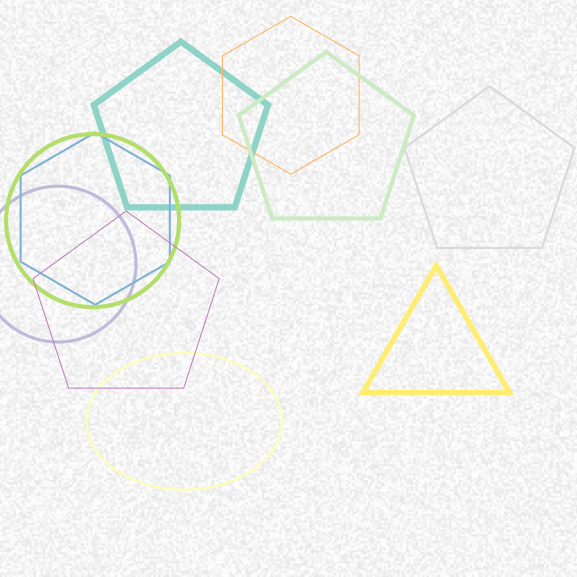[{"shape": "pentagon", "thickness": 3, "radius": 0.79, "center": [0.313, 0.768]}, {"shape": "oval", "thickness": 1, "radius": 0.85, "center": [0.319, 0.27]}, {"shape": "circle", "thickness": 1.5, "radius": 0.67, "center": [0.101, 0.542]}, {"shape": "hexagon", "thickness": 1, "radius": 0.75, "center": [0.165, 0.621]}, {"shape": "hexagon", "thickness": 0.5, "radius": 0.68, "center": [0.503, 0.834]}, {"shape": "circle", "thickness": 2, "radius": 0.75, "center": [0.16, 0.617]}, {"shape": "pentagon", "thickness": 1, "radius": 0.77, "center": [0.848, 0.695]}, {"shape": "pentagon", "thickness": 0.5, "radius": 0.85, "center": [0.218, 0.464]}, {"shape": "pentagon", "thickness": 2, "radius": 0.8, "center": [0.565, 0.75]}, {"shape": "triangle", "thickness": 2.5, "radius": 0.73, "center": [0.755, 0.393]}]